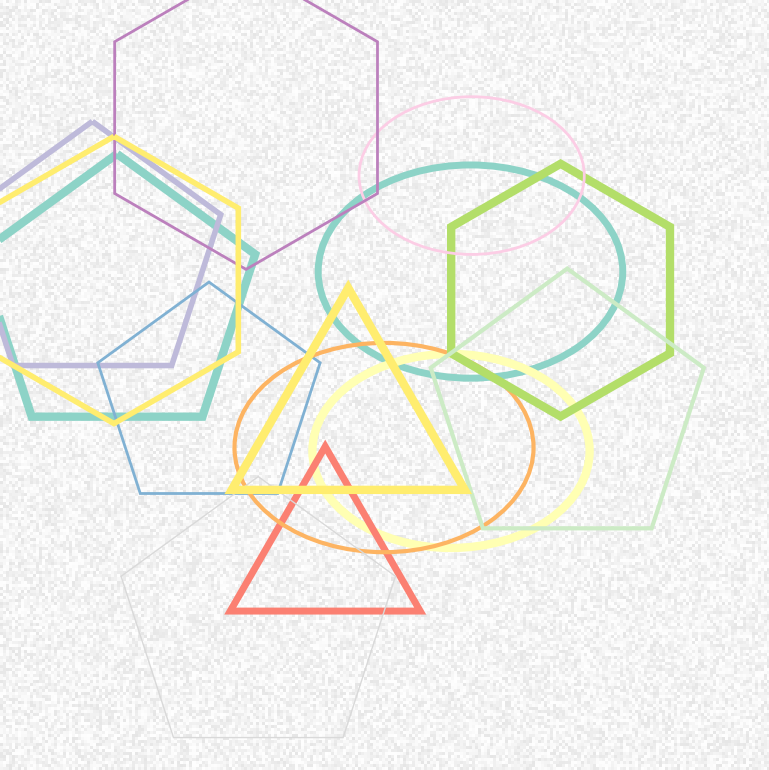[{"shape": "pentagon", "thickness": 3, "radius": 0.94, "center": [0.152, 0.611]}, {"shape": "oval", "thickness": 2.5, "radius": 0.99, "center": [0.611, 0.647]}, {"shape": "oval", "thickness": 3, "radius": 0.9, "center": [0.586, 0.414]}, {"shape": "pentagon", "thickness": 2, "radius": 0.88, "center": [0.12, 0.667]}, {"shape": "triangle", "thickness": 2.5, "radius": 0.71, "center": [0.422, 0.278]}, {"shape": "pentagon", "thickness": 1, "radius": 0.76, "center": [0.271, 0.482]}, {"shape": "oval", "thickness": 1.5, "radius": 0.97, "center": [0.499, 0.419]}, {"shape": "hexagon", "thickness": 3, "radius": 0.82, "center": [0.728, 0.623]}, {"shape": "oval", "thickness": 1, "radius": 0.73, "center": [0.613, 0.772]}, {"shape": "pentagon", "thickness": 0.5, "radius": 0.94, "center": [0.335, 0.194]}, {"shape": "hexagon", "thickness": 1, "radius": 0.99, "center": [0.32, 0.847]}, {"shape": "pentagon", "thickness": 1.5, "radius": 0.93, "center": [0.737, 0.465]}, {"shape": "triangle", "thickness": 3, "radius": 0.87, "center": [0.452, 0.451]}, {"shape": "hexagon", "thickness": 2, "radius": 0.93, "center": [0.148, 0.636]}]